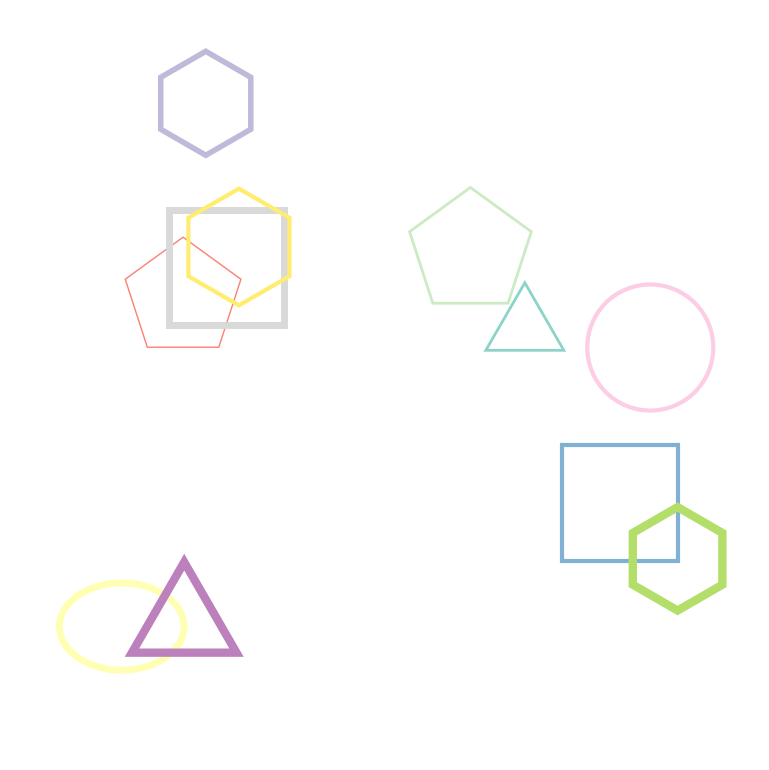[{"shape": "triangle", "thickness": 1, "radius": 0.29, "center": [0.682, 0.574]}, {"shape": "oval", "thickness": 2.5, "radius": 0.4, "center": [0.158, 0.186]}, {"shape": "hexagon", "thickness": 2, "radius": 0.34, "center": [0.267, 0.866]}, {"shape": "pentagon", "thickness": 0.5, "radius": 0.39, "center": [0.238, 0.613]}, {"shape": "square", "thickness": 1.5, "radius": 0.38, "center": [0.805, 0.347]}, {"shape": "hexagon", "thickness": 3, "radius": 0.34, "center": [0.88, 0.274]}, {"shape": "circle", "thickness": 1.5, "radius": 0.41, "center": [0.844, 0.549]}, {"shape": "square", "thickness": 2.5, "radius": 0.37, "center": [0.294, 0.652]}, {"shape": "triangle", "thickness": 3, "radius": 0.39, "center": [0.239, 0.192]}, {"shape": "pentagon", "thickness": 1, "radius": 0.42, "center": [0.611, 0.673]}, {"shape": "hexagon", "thickness": 1.5, "radius": 0.38, "center": [0.31, 0.679]}]